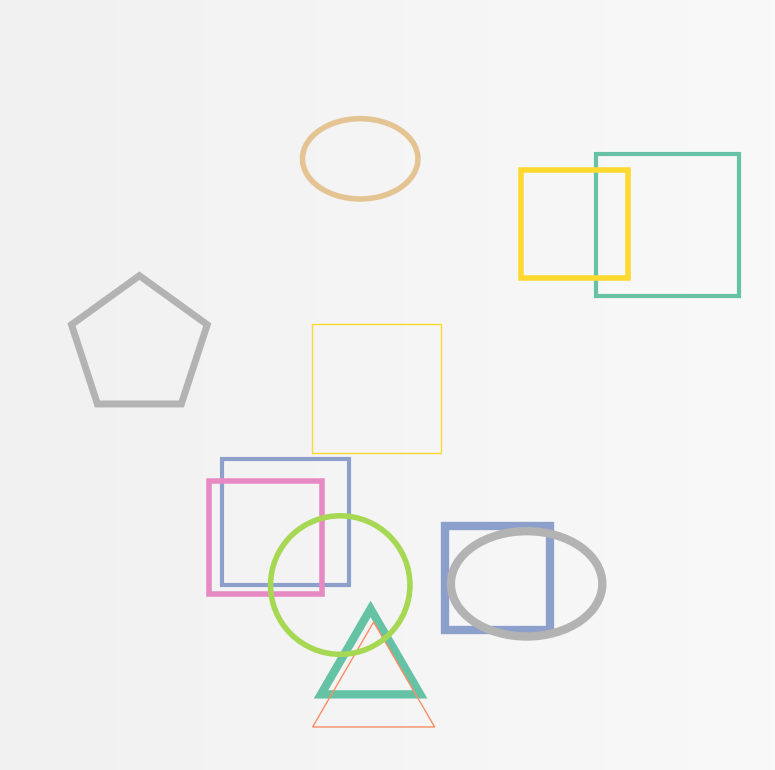[{"shape": "square", "thickness": 1.5, "radius": 0.46, "center": [0.862, 0.708]}, {"shape": "triangle", "thickness": 3, "radius": 0.37, "center": [0.478, 0.135]}, {"shape": "triangle", "thickness": 0.5, "radius": 0.45, "center": [0.482, 0.101]}, {"shape": "square", "thickness": 1.5, "radius": 0.41, "center": [0.369, 0.322]}, {"shape": "square", "thickness": 3, "radius": 0.34, "center": [0.642, 0.249]}, {"shape": "square", "thickness": 2, "radius": 0.37, "center": [0.343, 0.302]}, {"shape": "circle", "thickness": 2, "radius": 0.45, "center": [0.439, 0.24]}, {"shape": "square", "thickness": 2, "radius": 0.35, "center": [0.741, 0.709]}, {"shape": "square", "thickness": 0.5, "radius": 0.42, "center": [0.485, 0.495]}, {"shape": "oval", "thickness": 2, "radius": 0.37, "center": [0.465, 0.794]}, {"shape": "oval", "thickness": 3, "radius": 0.49, "center": [0.679, 0.242]}, {"shape": "pentagon", "thickness": 2.5, "radius": 0.46, "center": [0.18, 0.55]}]